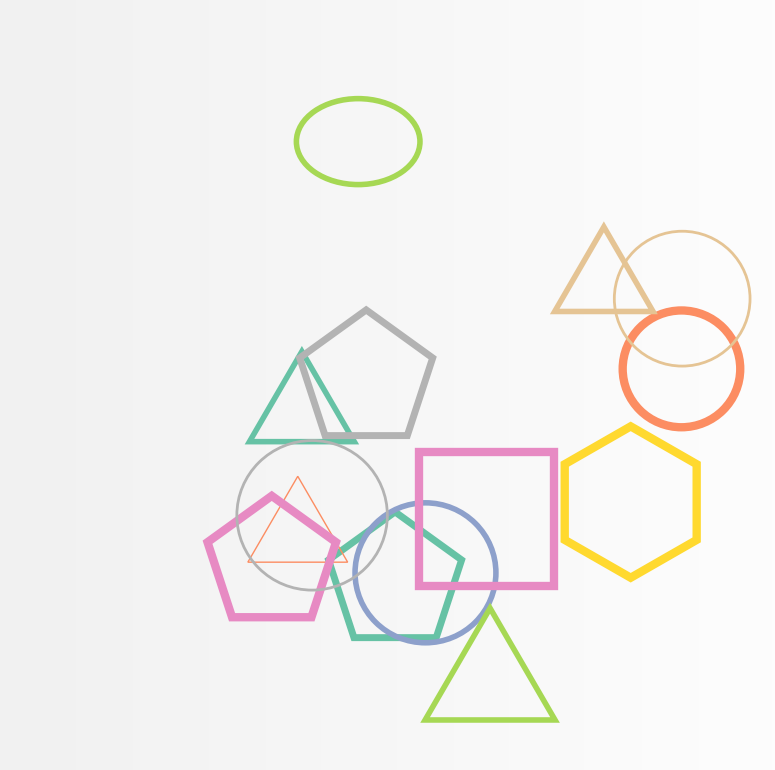[{"shape": "triangle", "thickness": 2, "radius": 0.39, "center": [0.39, 0.465]}, {"shape": "pentagon", "thickness": 2.5, "radius": 0.45, "center": [0.51, 0.245]}, {"shape": "triangle", "thickness": 0.5, "radius": 0.37, "center": [0.384, 0.307]}, {"shape": "circle", "thickness": 3, "radius": 0.38, "center": [0.879, 0.521]}, {"shape": "circle", "thickness": 2, "radius": 0.45, "center": [0.549, 0.256]}, {"shape": "square", "thickness": 3, "radius": 0.44, "center": [0.628, 0.326]}, {"shape": "pentagon", "thickness": 3, "radius": 0.44, "center": [0.351, 0.269]}, {"shape": "oval", "thickness": 2, "radius": 0.4, "center": [0.462, 0.816]}, {"shape": "triangle", "thickness": 2, "radius": 0.48, "center": [0.632, 0.113]}, {"shape": "hexagon", "thickness": 3, "radius": 0.49, "center": [0.814, 0.348]}, {"shape": "triangle", "thickness": 2, "radius": 0.37, "center": [0.779, 0.632]}, {"shape": "circle", "thickness": 1, "radius": 0.44, "center": [0.88, 0.612]}, {"shape": "pentagon", "thickness": 2.5, "radius": 0.45, "center": [0.473, 0.507]}, {"shape": "circle", "thickness": 1, "radius": 0.49, "center": [0.403, 0.331]}]